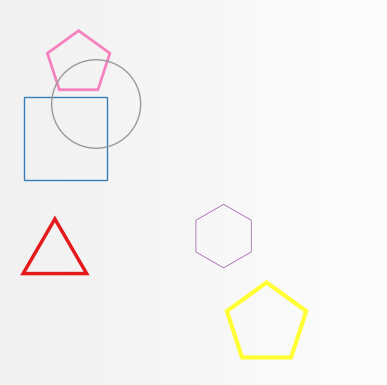[{"shape": "triangle", "thickness": 2.5, "radius": 0.47, "center": [0.142, 0.337]}, {"shape": "square", "thickness": 1, "radius": 0.54, "center": [0.169, 0.64]}, {"shape": "hexagon", "thickness": 0.5, "radius": 0.41, "center": [0.577, 0.387]}, {"shape": "pentagon", "thickness": 3, "radius": 0.54, "center": [0.688, 0.159]}, {"shape": "pentagon", "thickness": 2, "radius": 0.42, "center": [0.203, 0.835]}, {"shape": "circle", "thickness": 1, "radius": 0.57, "center": [0.248, 0.73]}]